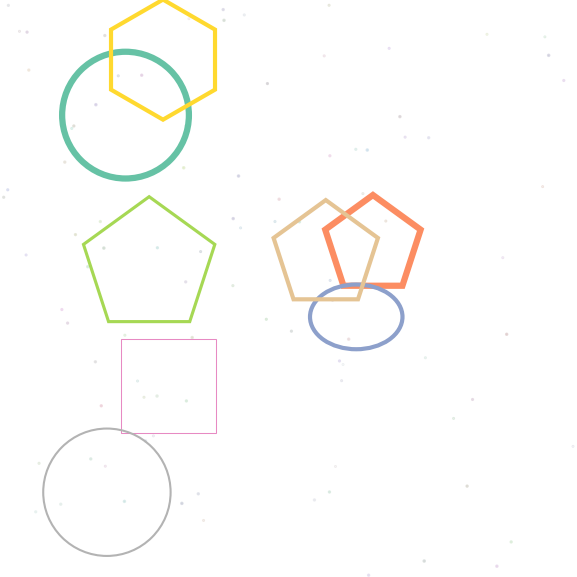[{"shape": "circle", "thickness": 3, "radius": 0.55, "center": [0.217, 0.8]}, {"shape": "pentagon", "thickness": 3, "radius": 0.43, "center": [0.646, 0.575]}, {"shape": "oval", "thickness": 2, "radius": 0.4, "center": [0.617, 0.45]}, {"shape": "square", "thickness": 0.5, "radius": 0.41, "center": [0.292, 0.331]}, {"shape": "pentagon", "thickness": 1.5, "radius": 0.6, "center": [0.258, 0.539]}, {"shape": "hexagon", "thickness": 2, "radius": 0.52, "center": [0.282, 0.896]}, {"shape": "pentagon", "thickness": 2, "radius": 0.47, "center": [0.564, 0.558]}, {"shape": "circle", "thickness": 1, "radius": 0.55, "center": [0.185, 0.147]}]